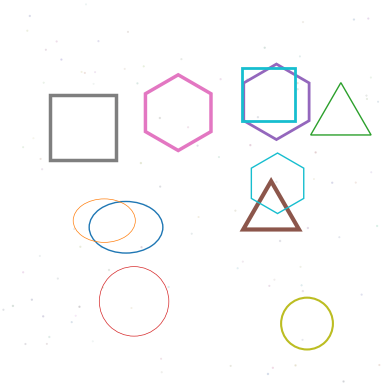[{"shape": "oval", "thickness": 1, "radius": 0.48, "center": [0.327, 0.41]}, {"shape": "oval", "thickness": 0.5, "radius": 0.4, "center": [0.271, 0.427]}, {"shape": "triangle", "thickness": 1, "radius": 0.45, "center": [0.885, 0.695]}, {"shape": "circle", "thickness": 0.5, "radius": 0.45, "center": [0.348, 0.217]}, {"shape": "hexagon", "thickness": 2, "radius": 0.49, "center": [0.718, 0.736]}, {"shape": "triangle", "thickness": 3, "radius": 0.42, "center": [0.704, 0.446]}, {"shape": "hexagon", "thickness": 2.5, "radius": 0.49, "center": [0.463, 0.707]}, {"shape": "square", "thickness": 2.5, "radius": 0.43, "center": [0.216, 0.669]}, {"shape": "circle", "thickness": 1.5, "radius": 0.34, "center": [0.797, 0.16]}, {"shape": "hexagon", "thickness": 1, "radius": 0.39, "center": [0.721, 0.524]}, {"shape": "square", "thickness": 2, "radius": 0.34, "center": [0.697, 0.754]}]